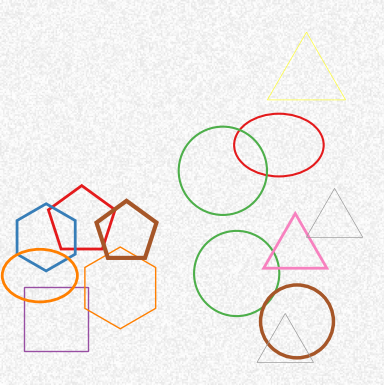[{"shape": "pentagon", "thickness": 2, "radius": 0.46, "center": [0.212, 0.427]}, {"shape": "oval", "thickness": 1.5, "radius": 0.58, "center": [0.724, 0.623]}, {"shape": "hexagon", "thickness": 2, "radius": 0.44, "center": [0.12, 0.384]}, {"shape": "circle", "thickness": 1.5, "radius": 0.57, "center": [0.579, 0.556]}, {"shape": "circle", "thickness": 1.5, "radius": 0.55, "center": [0.615, 0.29]}, {"shape": "square", "thickness": 1, "radius": 0.42, "center": [0.145, 0.171]}, {"shape": "hexagon", "thickness": 1, "radius": 0.53, "center": [0.312, 0.252]}, {"shape": "oval", "thickness": 2, "radius": 0.49, "center": [0.103, 0.284]}, {"shape": "triangle", "thickness": 0.5, "radius": 0.59, "center": [0.796, 0.799]}, {"shape": "circle", "thickness": 2.5, "radius": 0.47, "center": [0.771, 0.165]}, {"shape": "pentagon", "thickness": 3, "radius": 0.41, "center": [0.329, 0.396]}, {"shape": "triangle", "thickness": 2, "radius": 0.47, "center": [0.767, 0.351]}, {"shape": "triangle", "thickness": 0.5, "radius": 0.42, "center": [0.741, 0.101]}, {"shape": "triangle", "thickness": 0.5, "radius": 0.42, "center": [0.869, 0.426]}]